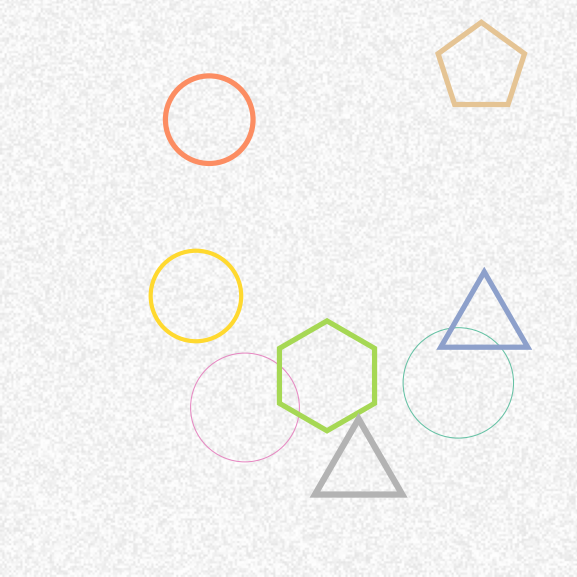[{"shape": "circle", "thickness": 0.5, "radius": 0.48, "center": [0.794, 0.336]}, {"shape": "circle", "thickness": 2.5, "radius": 0.38, "center": [0.362, 0.792]}, {"shape": "triangle", "thickness": 2.5, "radius": 0.43, "center": [0.839, 0.441]}, {"shape": "circle", "thickness": 0.5, "radius": 0.47, "center": [0.424, 0.294]}, {"shape": "hexagon", "thickness": 2.5, "radius": 0.48, "center": [0.566, 0.348]}, {"shape": "circle", "thickness": 2, "radius": 0.39, "center": [0.339, 0.487]}, {"shape": "pentagon", "thickness": 2.5, "radius": 0.39, "center": [0.833, 0.882]}, {"shape": "triangle", "thickness": 3, "radius": 0.44, "center": [0.621, 0.186]}]